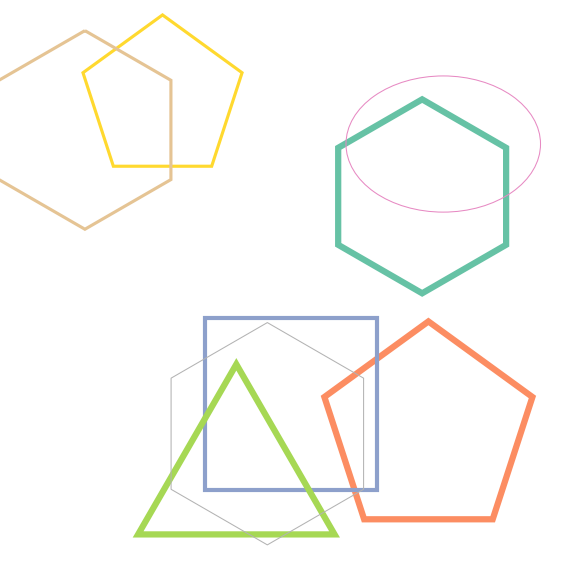[{"shape": "hexagon", "thickness": 3, "radius": 0.84, "center": [0.731, 0.659]}, {"shape": "pentagon", "thickness": 3, "radius": 0.95, "center": [0.742, 0.253]}, {"shape": "square", "thickness": 2, "radius": 0.75, "center": [0.504, 0.299]}, {"shape": "oval", "thickness": 0.5, "radius": 0.84, "center": [0.768, 0.75]}, {"shape": "triangle", "thickness": 3, "radius": 0.98, "center": [0.409, 0.172]}, {"shape": "pentagon", "thickness": 1.5, "radius": 0.72, "center": [0.281, 0.828]}, {"shape": "hexagon", "thickness": 1.5, "radius": 0.86, "center": [0.147, 0.774]}, {"shape": "hexagon", "thickness": 0.5, "radius": 0.96, "center": [0.463, 0.248]}]